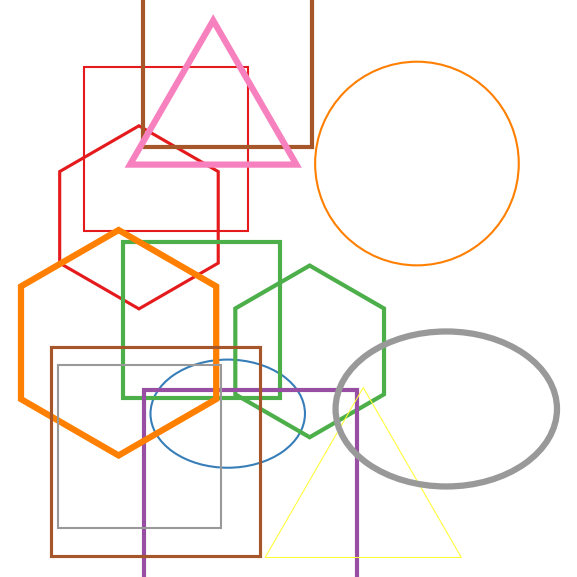[{"shape": "square", "thickness": 1, "radius": 0.71, "center": [0.287, 0.742]}, {"shape": "hexagon", "thickness": 1.5, "radius": 0.79, "center": [0.241, 0.623]}, {"shape": "oval", "thickness": 1, "radius": 0.67, "center": [0.394, 0.283]}, {"shape": "square", "thickness": 2, "radius": 0.68, "center": [0.349, 0.445]}, {"shape": "hexagon", "thickness": 2, "radius": 0.74, "center": [0.536, 0.391]}, {"shape": "square", "thickness": 2, "radius": 0.92, "center": [0.434, 0.139]}, {"shape": "hexagon", "thickness": 3, "radius": 0.98, "center": [0.205, 0.406]}, {"shape": "circle", "thickness": 1, "radius": 0.88, "center": [0.722, 0.716]}, {"shape": "triangle", "thickness": 0.5, "radius": 0.98, "center": [0.629, 0.132]}, {"shape": "square", "thickness": 1.5, "radius": 0.91, "center": [0.269, 0.217]}, {"shape": "square", "thickness": 2, "radius": 0.73, "center": [0.394, 0.89]}, {"shape": "triangle", "thickness": 3, "radius": 0.83, "center": [0.369, 0.797]}, {"shape": "oval", "thickness": 3, "radius": 0.96, "center": [0.773, 0.291]}, {"shape": "square", "thickness": 1, "radius": 0.71, "center": [0.241, 0.226]}]